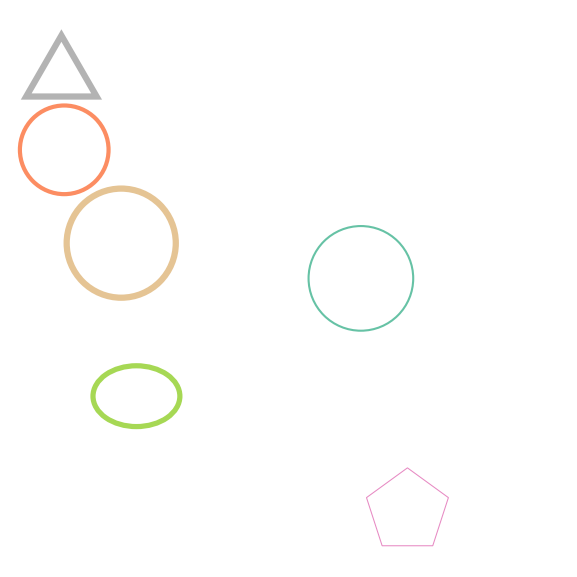[{"shape": "circle", "thickness": 1, "radius": 0.45, "center": [0.625, 0.517]}, {"shape": "circle", "thickness": 2, "radius": 0.38, "center": [0.111, 0.74]}, {"shape": "pentagon", "thickness": 0.5, "radius": 0.37, "center": [0.706, 0.114]}, {"shape": "oval", "thickness": 2.5, "radius": 0.38, "center": [0.236, 0.313]}, {"shape": "circle", "thickness": 3, "radius": 0.47, "center": [0.21, 0.578]}, {"shape": "triangle", "thickness": 3, "radius": 0.35, "center": [0.106, 0.867]}]